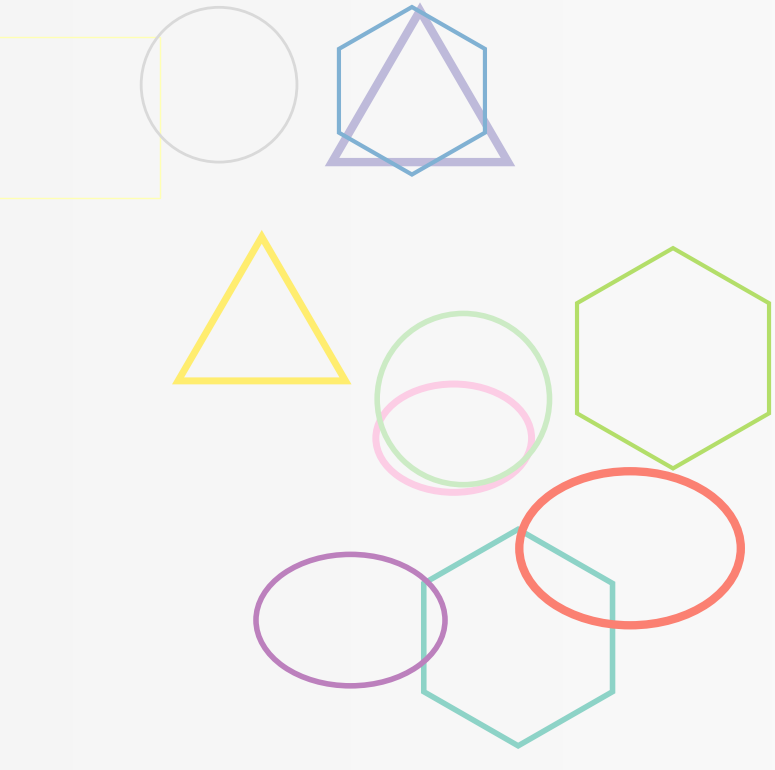[{"shape": "hexagon", "thickness": 2, "radius": 0.7, "center": [0.669, 0.172]}, {"shape": "square", "thickness": 0.5, "radius": 0.52, "center": [0.101, 0.847]}, {"shape": "triangle", "thickness": 3, "radius": 0.66, "center": [0.542, 0.855]}, {"shape": "oval", "thickness": 3, "radius": 0.71, "center": [0.813, 0.288]}, {"shape": "hexagon", "thickness": 1.5, "radius": 0.54, "center": [0.532, 0.882]}, {"shape": "hexagon", "thickness": 1.5, "radius": 0.72, "center": [0.868, 0.535]}, {"shape": "oval", "thickness": 2.5, "radius": 0.5, "center": [0.585, 0.431]}, {"shape": "circle", "thickness": 1, "radius": 0.5, "center": [0.283, 0.89]}, {"shape": "oval", "thickness": 2, "radius": 0.61, "center": [0.452, 0.195]}, {"shape": "circle", "thickness": 2, "radius": 0.56, "center": [0.598, 0.482]}, {"shape": "triangle", "thickness": 2.5, "radius": 0.62, "center": [0.338, 0.568]}]